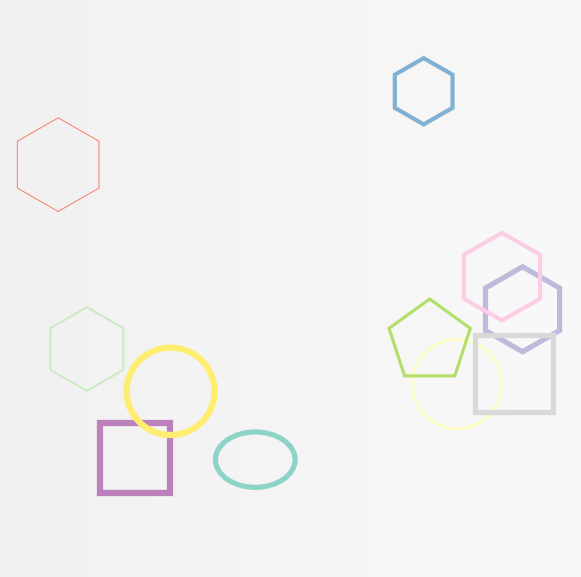[{"shape": "oval", "thickness": 2.5, "radius": 0.34, "center": [0.439, 0.203]}, {"shape": "circle", "thickness": 1, "radius": 0.39, "center": [0.786, 0.334]}, {"shape": "hexagon", "thickness": 2.5, "radius": 0.37, "center": [0.899, 0.464]}, {"shape": "hexagon", "thickness": 0.5, "radius": 0.41, "center": [0.1, 0.714]}, {"shape": "hexagon", "thickness": 2, "radius": 0.29, "center": [0.729, 0.841]}, {"shape": "pentagon", "thickness": 1.5, "radius": 0.37, "center": [0.739, 0.408]}, {"shape": "hexagon", "thickness": 2, "radius": 0.38, "center": [0.863, 0.52]}, {"shape": "square", "thickness": 2.5, "radius": 0.34, "center": [0.885, 0.352]}, {"shape": "square", "thickness": 3, "radius": 0.3, "center": [0.232, 0.206]}, {"shape": "hexagon", "thickness": 1, "radius": 0.36, "center": [0.149, 0.395]}, {"shape": "circle", "thickness": 3, "radius": 0.38, "center": [0.294, 0.322]}]